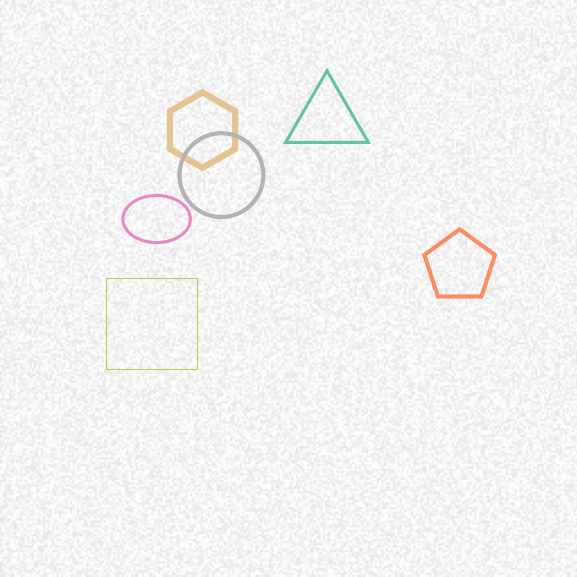[{"shape": "triangle", "thickness": 1.5, "radius": 0.41, "center": [0.566, 0.794]}, {"shape": "pentagon", "thickness": 2, "radius": 0.32, "center": [0.796, 0.538]}, {"shape": "oval", "thickness": 1.5, "radius": 0.29, "center": [0.271, 0.62]}, {"shape": "square", "thickness": 0.5, "radius": 0.4, "center": [0.263, 0.439]}, {"shape": "hexagon", "thickness": 3, "radius": 0.33, "center": [0.351, 0.774]}, {"shape": "circle", "thickness": 2, "radius": 0.36, "center": [0.383, 0.696]}]